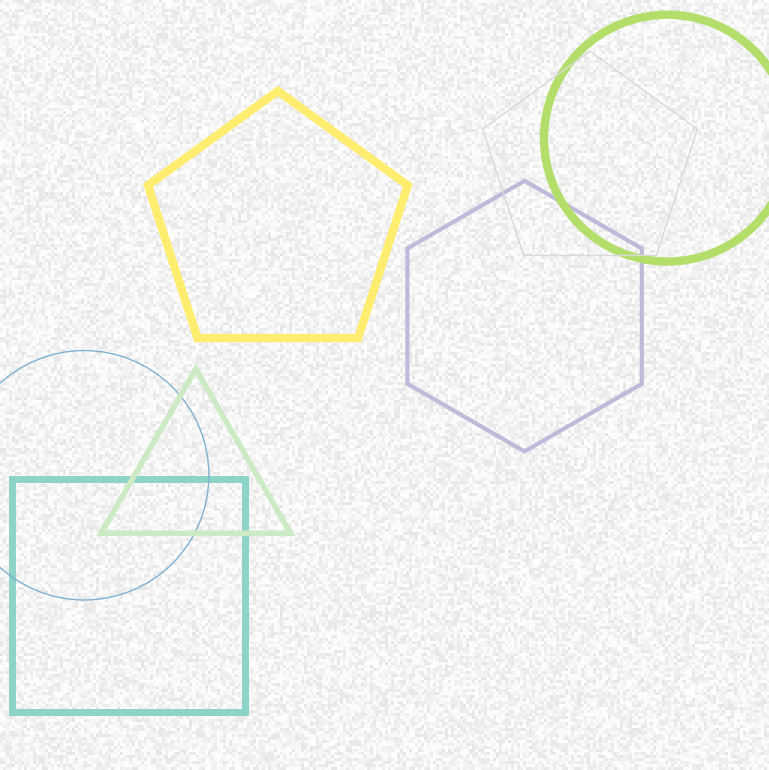[{"shape": "square", "thickness": 2.5, "radius": 0.76, "center": [0.166, 0.226]}, {"shape": "hexagon", "thickness": 1.5, "radius": 0.88, "center": [0.681, 0.589]}, {"shape": "circle", "thickness": 0.5, "radius": 0.81, "center": [0.109, 0.383]}, {"shape": "circle", "thickness": 3, "radius": 0.8, "center": [0.867, 0.821]}, {"shape": "pentagon", "thickness": 0.5, "radius": 0.73, "center": [0.766, 0.787]}, {"shape": "triangle", "thickness": 2, "radius": 0.71, "center": [0.254, 0.379]}, {"shape": "pentagon", "thickness": 3, "radius": 0.89, "center": [0.361, 0.704]}]